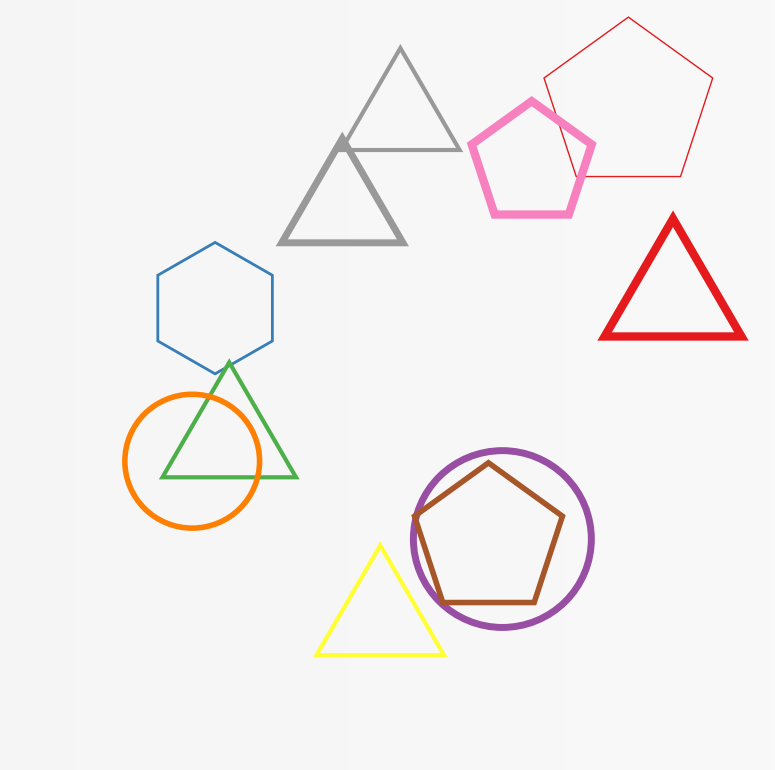[{"shape": "triangle", "thickness": 3, "radius": 0.51, "center": [0.868, 0.614]}, {"shape": "pentagon", "thickness": 0.5, "radius": 0.57, "center": [0.811, 0.863]}, {"shape": "hexagon", "thickness": 1, "radius": 0.43, "center": [0.278, 0.6]}, {"shape": "triangle", "thickness": 1.5, "radius": 0.5, "center": [0.296, 0.43]}, {"shape": "circle", "thickness": 2.5, "radius": 0.57, "center": [0.648, 0.3]}, {"shape": "circle", "thickness": 2, "radius": 0.43, "center": [0.248, 0.401]}, {"shape": "triangle", "thickness": 1.5, "radius": 0.47, "center": [0.491, 0.197]}, {"shape": "pentagon", "thickness": 2, "radius": 0.5, "center": [0.63, 0.299]}, {"shape": "pentagon", "thickness": 3, "radius": 0.41, "center": [0.686, 0.787]}, {"shape": "triangle", "thickness": 2.5, "radius": 0.45, "center": [0.442, 0.73]}, {"shape": "triangle", "thickness": 1.5, "radius": 0.44, "center": [0.517, 0.849]}]